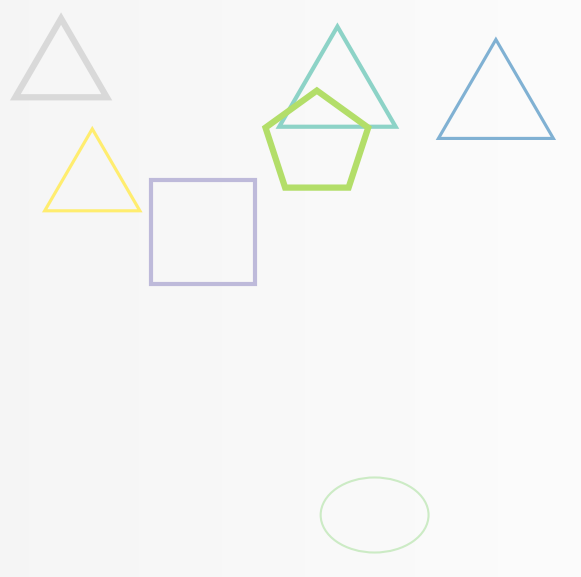[{"shape": "triangle", "thickness": 2, "radius": 0.58, "center": [0.581, 0.838]}, {"shape": "square", "thickness": 2, "radius": 0.45, "center": [0.35, 0.597]}, {"shape": "triangle", "thickness": 1.5, "radius": 0.57, "center": [0.853, 0.817]}, {"shape": "pentagon", "thickness": 3, "radius": 0.46, "center": [0.545, 0.749]}, {"shape": "triangle", "thickness": 3, "radius": 0.45, "center": [0.105, 0.876]}, {"shape": "oval", "thickness": 1, "radius": 0.46, "center": [0.644, 0.107]}, {"shape": "triangle", "thickness": 1.5, "radius": 0.47, "center": [0.159, 0.681]}]